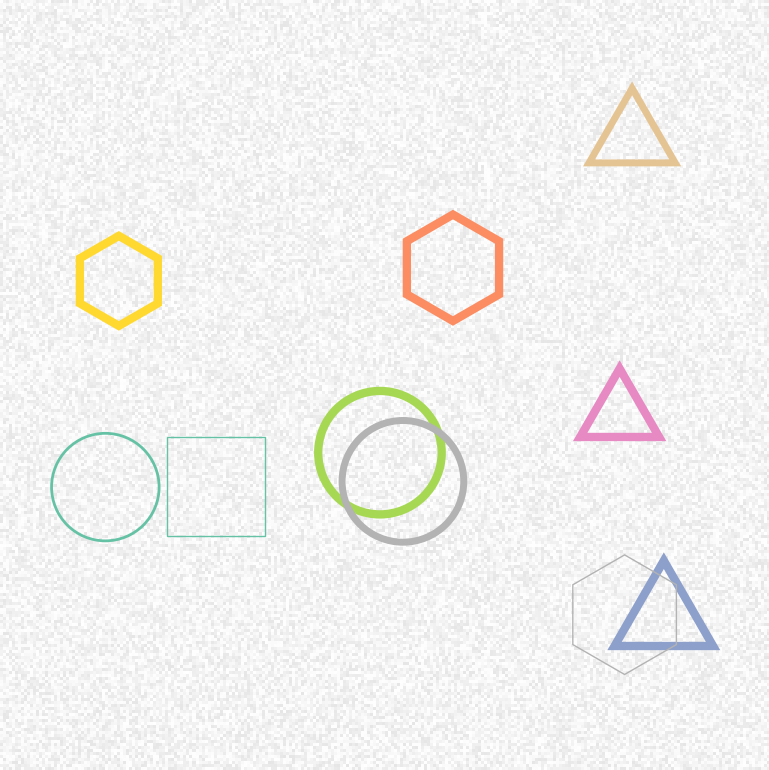[{"shape": "circle", "thickness": 1, "radius": 0.35, "center": [0.137, 0.367]}, {"shape": "square", "thickness": 0.5, "radius": 0.32, "center": [0.281, 0.369]}, {"shape": "hexagon", "thickness": 3, "radius": 0.35, "center": [0.588, 0.652]}, {"shape": "triangle", "thickness": 3, "radius": 0.37, "center": [0.862, 0.198]}, {"shape": "triangle", "thickness": 3, "radius": 0.3, "center": [0.805, 0.462]}, {"shape": "circle", "thickness": 3, "radius": 0.4, "center": [0.493, 0.412]}, {"shape": "hexagon", "thickness": 3, "radius": 0.29, "center": [0.154, 0.635]}, {"shape": "triangle", "thickness": 2.5, "radius": 0.32, "center": [0.821, 0.821]}, {"shape": "hexagon", "thickness": 0.5, "radius": 0.39, "center": [0.811, 0.202]}, {"shape": "circle", "thickness": 2.5, "radius": 0.4, "center": [0.523, 0.375]}]